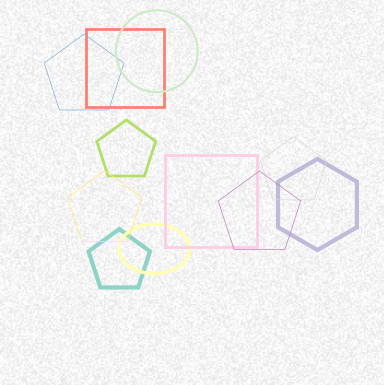[{"shape": "pentagon", "thickness": 3, "radius": 0.42, "center": [0.31, 0.321]}, {"shape": "oval", "thickness": 2.5, "radius": 0.46, "center": [0.401, 0.354]}, {"shape": "hexagon", "thickness": 3, "radius": 0.59, "center": [0.825, 0.469]}, {"shape": "square", "thickness": 2, "radius": 0.51, "center": [0.324, 0.824]}, {"shape": "pentagon", "thickness": 0.5, "radius": 0.54, "center": [0.218, 0.803]}, {"shape": "pentagon", "thickness": 2, "radius": 0.4, "center": [0.328, 0.608]}, {"shape": "square", "thickness": 2, "radius": 0.6, "center": [0.547, 0.478]}, {"shape": "pentagon", "thickness": 0.5, "radius": 0.45, "center": [0.762, 0.554]}, {"shape": "pentagon", "thickness": 0.5, "radius": 0.56, "center": [0.674, 0.443]}, {"shape": "circle", "thickness": 1.5, "radius": 0.53, "center": [0.407, 0.867]}, {"shape": "pentagon", "thickness": 0.5, "radius": 0.51, "center": [0.272, 0.455]}]